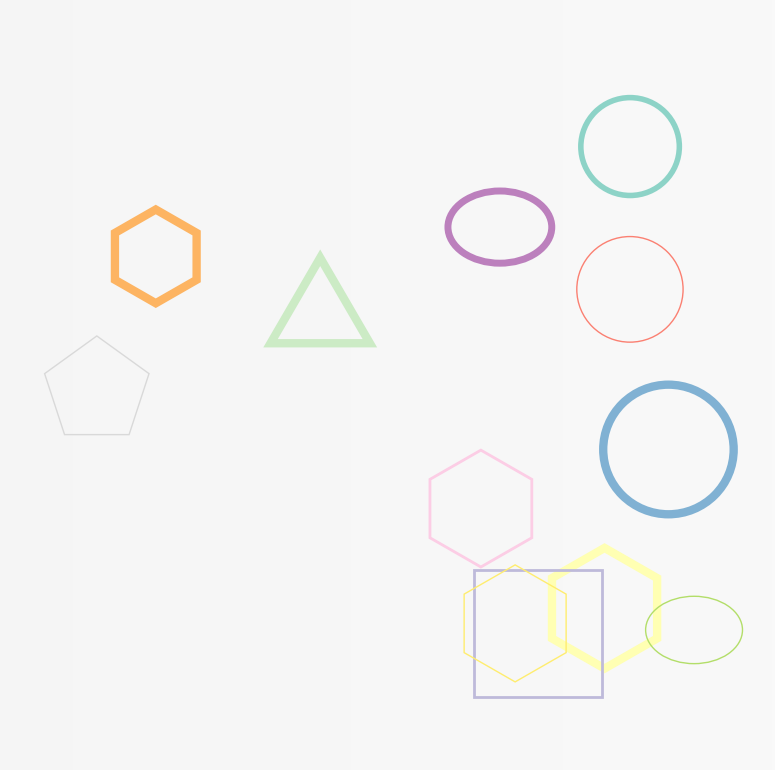[{"shape": "circle", "thickness": 2, "radius": 0.32, "center": [0.813, 0.81]}, {"shape": "hexagon", "thickness": 3, "radius": 0.39, "center": [0.78, 0.21]}, {"shape": "square", "thickness": 1, "radius": 0.41, "center": [0.694, 0.177]}, {"shape": "circle", "thickness": 0.5, "radius": 0.34, "center": [0.813, 0.624]}, {"shape": "circle", "thickness": 3, "radius": 0.42, "center": [0.863, 0.416]}, {"shape": "hexagon", "thickness": 3, "radius": 0.3, "center": [0.201, 0.667]}, {"shape": "oval", "thickness": 0.5, "radius": 0.31, "center": [0.896, 0.182]}, {"shape": "hexagon", "thickness": 1, "radius": 0.38, "center": [0.62, 0.34]}, {"shape": "pentagon", "thickness": 0.5, "radius": 0.35, "center": [0.125, 0.493]}, {"shape": "oval", "thickness": 2.5, "radius": 0.33, "center": [0.645, 0.705]}, {"shape": "triangle", "thickness": 3, "radius": 0.37, "center": [0.413, 0.591]}, {"shape": "hexagon", "thickness": 0.5, "radius": 0.38, "center": [0.665, 0.19]}]